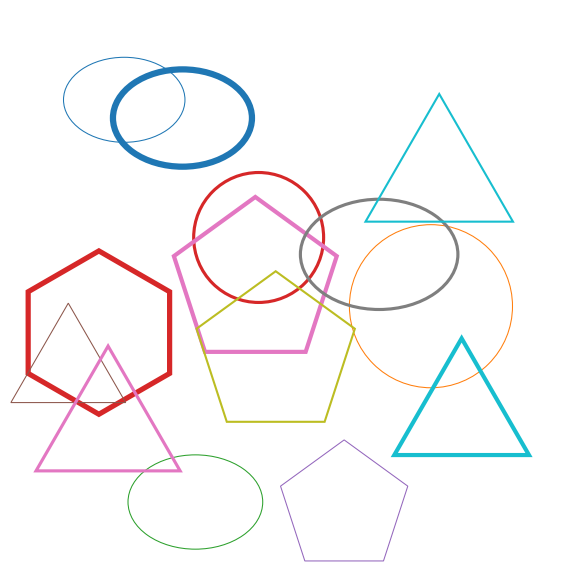[{"shape": "oval", "thickness": 3, "radius": 0.6, "center": [0.316, 0.795]}, {"shape": "oval", "thickness": 0.5, "radius": 0.53, "center": [0.215, 0.826]}, {"shape": "circle", "thickness": 0.5, "radius": 0.71, "center": [0.746, 0.469]}, {"shape": "oval", "thickness": 0.5, "radius": 0.58, "center": [0.338, 0.13]}, {"shape": "hexagon", "thickness": 2.5, "radius": 0.71, "center": [0.171, 0.423]}, {"shape": "circle", "thickness": 1.5, "radius": 0.56, "center": [0.448, 0.588]}, {"shape": "pentagon", "thickness": 0.5, "radius": 0.58, "center": [0.596, 0.122]}, {"shape": "triangle", "thickness": 0.5, "radius": 0.57, "center": [0.118, 0.359]}, {"shape": "pentagon", "thickness": 2, "radius": 0.74, "center": [0.442, 0.51]}, {"shape": "triangle", "thickness": 1.5, "radius": 0.72, "center": [0.187, 0.256]}, {"shape": "oval", "thickness": 1.5, "radius": 0.68, "center": [0.657, 0.559]}, {"shape": "pentagon", "thickness": 1, "radius": 0.72, "center": [0.477, 0.385]}, {"shape": "triangle", "thickness": 2, "radius": 0.67, "center": [0.799, 0.279]}, {"shape": "triangle", "thickness": 1, "radius": 0.74, "center": [0.761, 0.689]}]